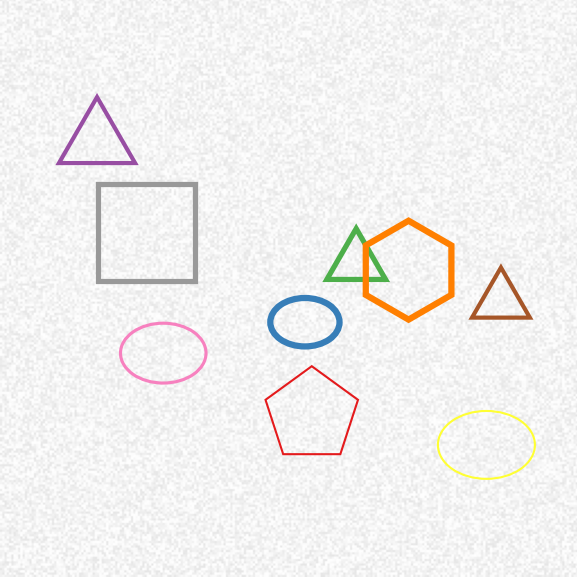[{"shape": "pentagon", "thickness": 1, "radius": 0.42, "center": [0.54, 0.281]}, {"shape": "oval", "thickness": 3, "radius": 0.3, "center": [0.528, 0.441]}, {"shape": "triangle", "thickness": 2.5, "radius": 0.29, "center": [0.617, 0.545]}, {"shape": "triangle", "thickness": 2, "radius": 0.38, "center": [0.168, 0.755]}, {"shape": "hexagon", "thickness": 3, "radius": 0.43, "center": [0.708, 0.531]}, {"shape": "oval", "thickness": 1, "radius": 0.42, "center": [0.842, 0.229]}, {"shape": "triangle", "thickness": 2, "radius": 0.29, "center": [0.867, 0.478]}, {"shape": "oval", "thickness": 1.5, "radius": 0.37, "center": [0.283, 0.388]}, {"shape": "square", "thickness": 2.5, "radius": 0.42, "center": [0.253, 0.596]}]